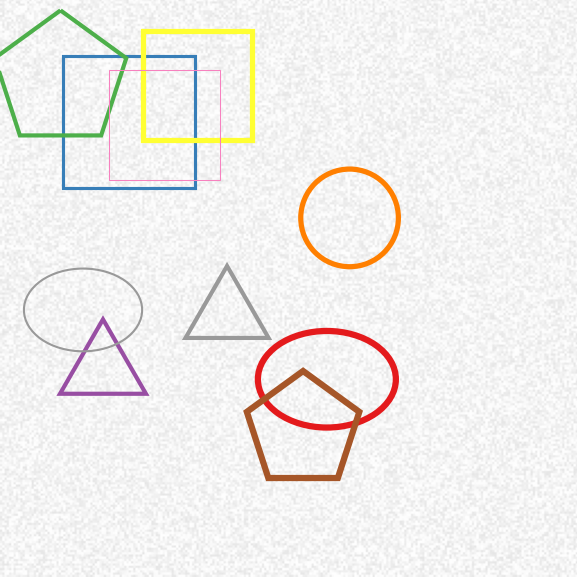[{"shape": "oval", "thickness": 3, "radius": 0.6, "center": [0.566, 0.342]}, {"shape": "square", "thickness": 1.5, "radius": 0.57, "center": [0.223, 0.788]}, {"shape": "pentagon", "thickness": 2, "radius": 0.6, "center": [0.105, 0.861]}, {"shape": "triangle", "thickness": 2, "radius": 0.43, "center": [0.178, 0.36]}, {"shape": "circle", "thickness": 2.5, "radius": 0.42, "center": [0.605, 0.622]}, {"shape": "square", "thickness": 2.5, "radius": 0.47, "center": [0.341, 0.852]}, {"shape": "pentagon", "thickness": 3, "radius": 0.51, "center": [0.525, 0.254]}, {"shape": "square", "thickness": 0.5, "radius": 0.48, "center": [0.285, 0.782]}, {"shape": "oval", "thickness": 1, "radius": 0.51, "center": [0.144, 0.462]}, {"shape": "triangle", "thickness": 2, "radius": 0.42, "center": [0.393, 0.455]}]